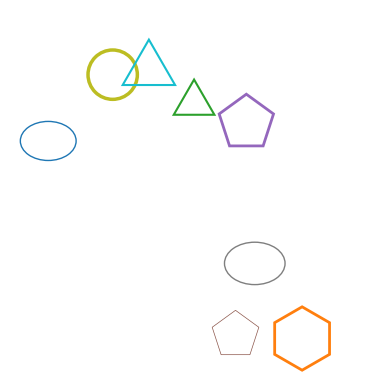[{"shape": "oval", "thickness": 1, "radius": 0.36, "center": [0.125, 0.634]}, {"shape": "hexagon", "thickness": 2, "radius": 0.41, "center": [0.785, 0.121]}, {"shape": "triangle", "thickness": 1.5, "radius": 0.3, "center": [0.504, 0.732]}, {"shape": "pentagon", "thickness": 2, "radius": 0.37, "center": [0.64, 0.681]}, {"shape": "pentagon", "thickness": 0.5, "radius": 0.32, "center": [0.612, 0.13]}, {"shape": "oval", "thickness": 1, "radius": 0.39, "center": [0.662, 0.316]}, {"shape": "circle", "thickness": 2.5, "radius": 0.32, "center": [0.293, 0.806]}, {"shape": "triangle", "thickness": 1.5, "radius": 0.39, "center": [0.387, 0.818]}]